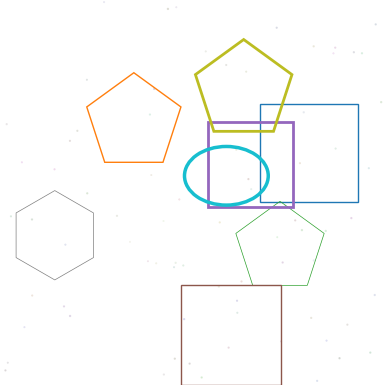[{"shape": "square", "thickness": 1, "radius": 0.63, "center": [0.803, 0.603]}, {"shape": "pentagon", "thickness": 1, "radius": 0.64, "center": [0.348, 0.682]}, {"shape": "pentagon", "thickness": 0.5, "radius": 0.6, "center": [0.727, 0.356]}, {"shape": "square", "thickness": 2, "radius": 0.55, "center": [0.651, 0.573]}, {"shape": "square", "thickness": 1, "radius": 0.65, "center": [0.599, 0.13]}, {"shape": "hexagon", "thickness": 0.5, "radius": 0.58, "center": [0.142, 0.389]}, {"shape": "pentagon", "thickness": 2, "radius": 0.66, "center": [0.633, 0.766]}, {"shape": "oval", "thickness": 2.5, "radius": 0.54, "center": [0.588, 0.543]}]